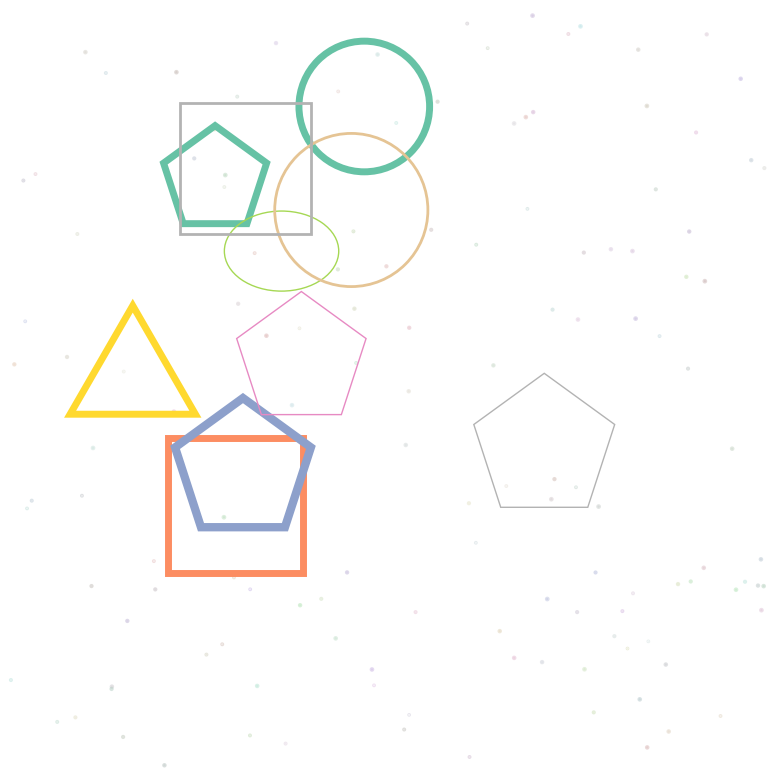[{"shape": "circle", "thickness": 2.5, "radius": 0.42, "center": [0.473, 0.862]}, {"shape": "pentagon", "thickness": 2.5, "radius": 0.35, "center": [0.279, 0.766]}, {"shape": "square", "thickness": 2.5, "radius": 0.44, "center": [0.306, 0.344]}, {"shape": "pentagon", "thickness": 3, "radius": 0.46, "center": [0.316, 0.39]}, {"shape": "pentagon", "thickness": 0.5, "radius": 0.44, "center": [0.391, 0.533]}, {"shape": "oval", "thickness": 0.5, "radius": 0.37, "center": [0.366, 0.674]}, {"shape": "triangle", "thickness": 2.5, "radius": 0.47, "center": [0.172, 0.509]}, {"shape": "circle", "thickness": 1, "radius": 0.5, "center": [0.456, 0.727]}, {"shape": "square", "thickness": 1, "radius": 0.43, "center": [0.319, 0.781]}, {"shape": "pentagon", "thickness": 0.5, "radius": 0.48, "center": [0.707, 0.419]}]